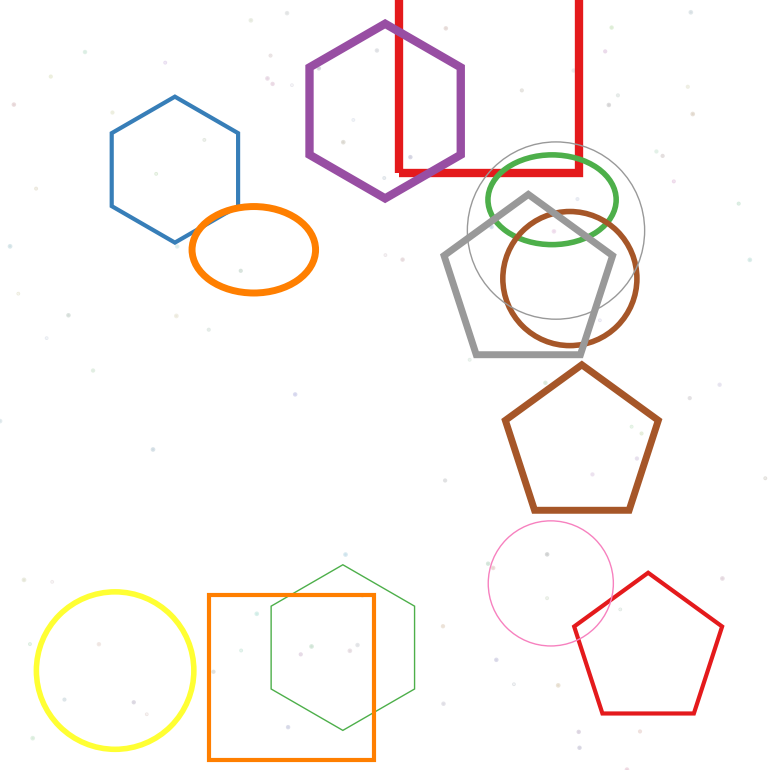[{"shape": "square", "thickness": 3, "radius": 0.59, "center": [0.636, 0.892]}, {"shape": "pentagon", "thickness": 1.5, "radius": 0.51, "center": [0.842, 0.155]}, {"shape": "hexagon", "thickness": 1.5, "radius": 0.47, "center": [0.227, 0.78]}, {"shape": "oval", "thickness": 2, "radius": 0.42, "center": [0.717, 0.741]}, {"shape": "hexagon", "thickness": 0.5, "radius": 0.54, "center": [0.445, 0.159]}, {"shape": "hexagon", "thickness": 3, "radius": 0.57, "center": [0.5, 0.856]}, {"shape": "oval", "thickness": 2.5, "radius": 0.4, "center": [0.33, 0.676]}, {"shape": "square", "thickness": 1.5, "radius": 0.53, "center": [0.379, 0.12]}, {"shape": "circle", "thickness": 2, "radius": 0.51, "center": [0.15, 0.129]}, {"shape": "pentagon", "thickness": 2.5, "radius": 0.52, "center": [0.756, 0.422]}, {"shape": "circle", "thickness": 2, "radius": 0.44, "center": [0.74, 0.638]}, {"shape": "circle", "thickness": 0.5, "radius": 0.41, "center": [0.715, 0.242]}, {"shape": "pentagon", "thickness": 2.5, "radius": 0.58, "center": [0.686, 0.632]}, {"shape": "circle", "thickness": 0.5, "radius": 0.58, "center": [0.722, 0.701]}]